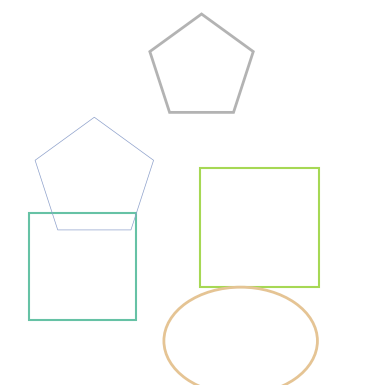[{"shape": "square", "thickness": 1.5, "radius": 0.69, "center": [0.214, 0.307]}, {"shape": "pentagon", "thickness": 0.5, "radius": 0.81, "center": [0.245, 0.534]}, {"shape": "square", "thickness": 1.5, "radius": 0.77, "center": [0.673, 0.409]}, {"shape": "oval", "thickness": 2, "radius": 1.0, "center": [0.625, 0.115]}, {"shape": "pentagon", "thickness": 2, "radius": 0.71, "center": [0.524, 0.822]}]